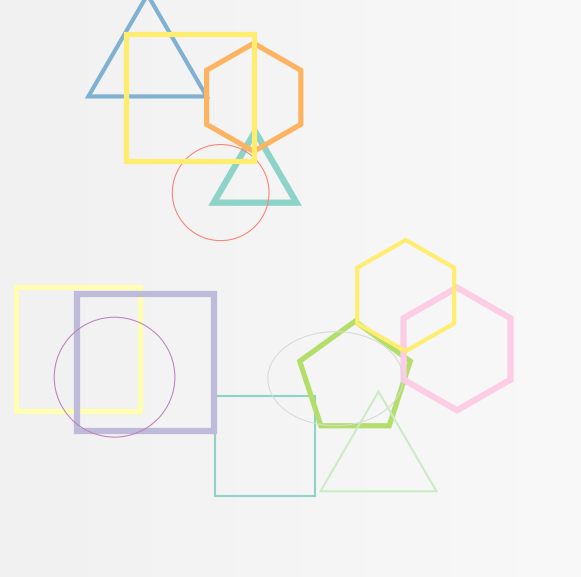[{"shape": "triangle", "thickness": 3, "radius": 0.41, "center": [0.439, 0.689]}, {"shape": "square", "thickness": 1, "radius": 0.43, "center": [0.456, 0.227]}, {"shape": "square", "thickness": 2.5, "radius": 0.53, "center": [0.134, 0.395]}, {"shape": "square", "thickness": 3, "radius": 0.59, "center": [0.251, 0.371]}, {"shape": "circle", "thickness": 0.5, "radius": 0.42, "center": [0.38, 0.666]}, {"shape": "triangle", "thickness": 2, "radius": 0.59, "center": [0.254, 0.891]}, {"shape": "hexagon", "thickness": 2.5, "radius": 0.47, "center": [0.437, 0.831]}, {"shape": "pentagon", "thickness": 2.5, "radius": 0.5, "center": [0.611, 0.343]}, {"shape": "hexagon", "thickness": 3, "radius": 0.53, "center": [0.786, 0.395]}, {"shape": "oval", "thickness": 0.5, "radius": 0.58, "center": [0.577, 0.343]}, {"shape": "circle", "thickness": 0.5, "radius": 0.52, "center": [0.197, 0.346]}, {"shape": "triangle", "thickness": 1, "radius": 0.58, "center": [0.651, 0.206]}, {"shape": "hexagon", "thickness": 2, "radius": 0.48, "center": [0.698, 0.487]}, {"shape": "square", "thickness": 2.5, "radius": 0.55, "center": [0.327, 0.831]}]